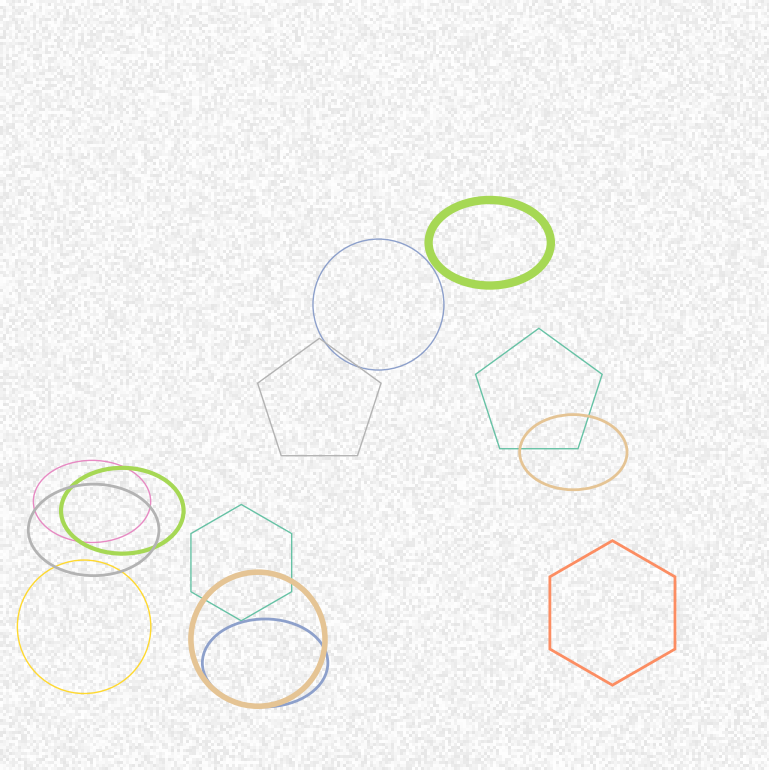[{"shape": "hexagon", "thickness": 0.5, "radius": 0.38, "center": [0.313, 0.269]}, {"shape": "pentagon", "thickness": 0.5, "radius": 0.43, "center": [0.7, 0.487]}, {"shape": "hexagon", "thickness": 1, "radius": 0.47, "center": [0.795, 0.204]}, {"shape": "oval", "thickness": 1, "radius": 0.41, "center": [0.344, 0.139]}, {"shape": "circle", "thickness": 0.5, "radius": 0.43, "center": [0.491, 0.604]}, {"shape": "oval", "thickness": 0.5, "radius": 0.38, "center": [0.119, 0.349]}, {"shape": "oval", "thickness": 1.5, "radius": 0.4, "center": [0.159, 0.337]}, {"shape": "oval", "thickness": 3, "radius": 0.4, "center": [0.636, 0.685]}, {"shape": "circle", "thickness": 0.5, "radius": 0.43, "center": [0.109, 0.186]}, {"shape": "oval", "thickness": 1, "radius": 0.35, "center": [0.745, 0.413]}, {"shape": "circle", "thickness": 2, "radius": 0.44, "center": [0.335, 0.17]}, {"shape": "pentagon", "thickness": 0.5, "radius": 0.42, "center": [0.415, 0.476]}, {"shape": "oval", "thickness": 1, "radius": 0.42, "center": [0.122, 0.312]}]